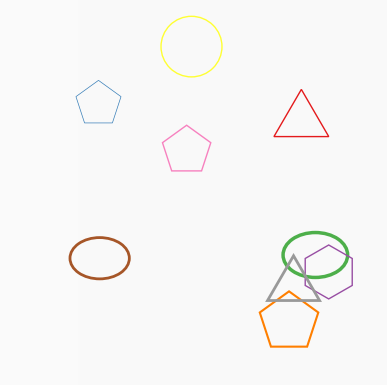[{"shape": "triangle", "thickness": 1, "radius": 0.41, "center": [0.778, 0.686]}, {"shape": "pentagon", "thickness": 0.5, "radius": 0.31, "center": [0.254, 0.73]}, {"shape": "oval", "thickness": 2.5, "radius": 0.42, "center": [0.814, 0.338]}, {"shape": "hexagon", "thickness": 1, "radius": 0.35, "center": [0.848, 0.294]}, {"shape": "pentagon", "thickness": 1.5, "radius": 0.4, "center": [0.746, 0.164]}, {"shape": "circle", "thickness": 1, "radius": 0.39, "center": [0.494, 0.879]}, {"shape": "oval", "thickness": 2, "radius": 0.38, "center": [0.257, 0.329]}, {"shape": "pentagon", "thickness": 1, "radius": 0.33, "center": [0.482, 0.609]}, {"shape": "triangle", "thickness": 2, "radius": 0.39, "center": [0.758, 0.258]}]